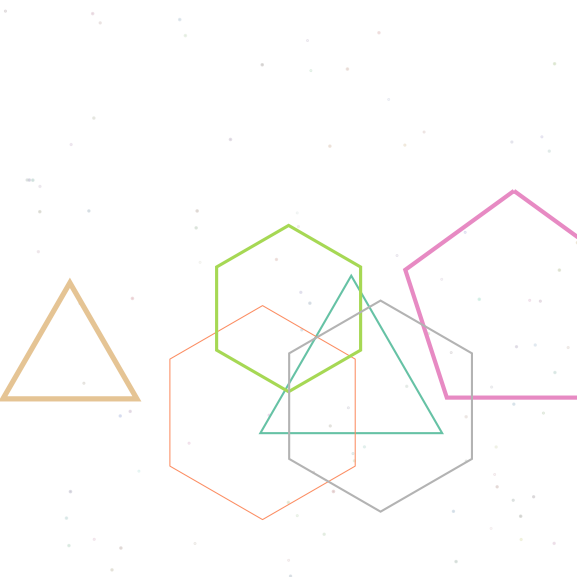[{"shape": "triangle", "thickness": 1, "radius": 0.91, "center": [0.608, 0.34]}, {"shape": "hexagon", "thickness": 0.5, "radius": 0.93, "center": [0.455, 0.285]}, {"shape": "pentagon", "thickness": 2, "radius": 0.99, "center": [0.89, 0.471]}, {"shape": "hexagon", "thickness": 1.5, "radius": 0.72, "center": [0.5, 0.465]}, {"shape": "triangle", "thickness": 2.5, "radius": 0.67, "center": [0.121, 0.375]}, {"shape": "hexagon", "thickness": 1, "radius": 0.91, "center": [0.659, 0.296]}]